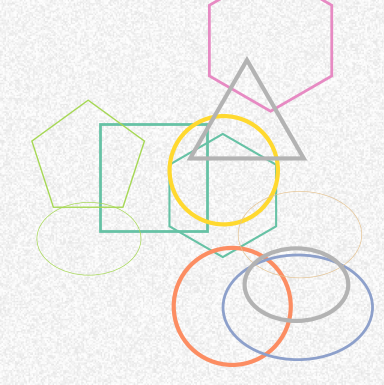[{"shape": "square", "thickness": 2, "radius": 0.69, "center": [0.398, 0.539]}, {"shape": "hexagon", "thickness": 1.5, "radius": 0.8, "center": [0.579, 0.492]}, {"shape": "circle", "thickness": 3, "radius": 0.76, "center": [0.603, 0.204]}, {"shape": "oval", "thickness": 2, "radius": 0.97, "center": [0.773, 0.202]}, {"shape": "hexagon", "thickness": 2, "radius": 0.92, "center": [0.703, 0.895]}, {"shape": "pentagon", "thickness": 1, "radius": 0.77, "center": [0.229, 0.586]}, {"shape": "oval", "thickness": 0.5, "radius": 0.68, "center": [0.231, 0.38]}, {"shape": "circle", "thickness": 3, "radius": 0.7, "center": [0.581, 0.558]}, {"shape": "oval", "thickness": 0.5, "radius": 0.8, "center": [0.779, 0.391]}, {"shape": "oval", "thickness": 3, "radius": 0.67, "center": [0.77, 0.261]}, {"shape": "triangle", "thickness": 3, "radius": 0.85, "center": [0.641, 0.674]}]